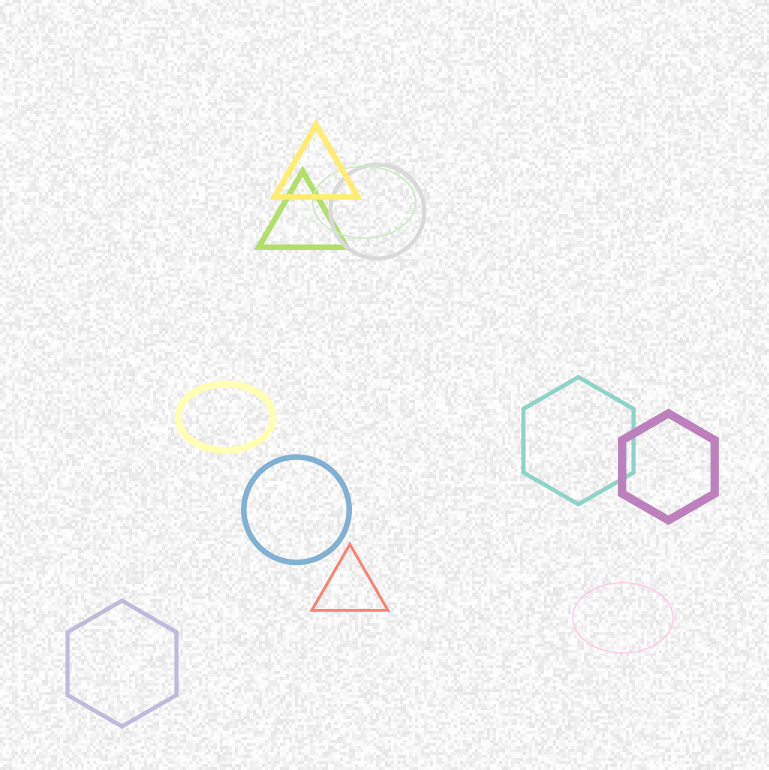[{"shape": "hexagon", "thickness": 1.5, "radius": 0.41, "center": [0.751, 0.428]}, {"shape": "oval", "thickness": 2.5, "radius": 0.31, "center": [0.293, 0.458]}, {"shape": "hexagon", "thickness": 1.5, "radius": 0.41, "center": [0.158, 0.138]}, {"shape": "triangle", "thickness": 1, "radius": 0.29, "center": [0.454, 0.236]}, {"shape": "circle", "thickness": 2, "radius": 0.34, "center": [0.385, 0.338]}, {"shape": "triangle", "thickness": 2, "radius": 0.33, "center": [0.393, 0.712]}, {"shape": "oval", "thickness": 0.5, "radius": 0.33, "center": [0.809, 0.198]}, {"shape": "circle", "thickness": 1.5, "radius": 0.3, "center": [0.49, 0.725]}, {"shape": "hexagon", "thickness": 3, "radius": 0.35, "center": [0.868, 0.394]}, {"shape": "oval", "thickness": 0.5, "radius": 0.33, "center": [0.473, 0.737]}, {"shape": "triangle", "thickness": 2, "radius": 0.31, "center": [0.411, 0.775]}]